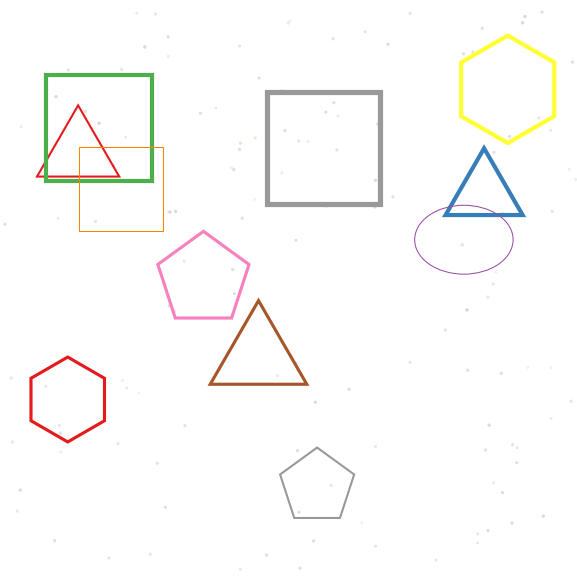[{"shape": "hexagon", "thickness": 1.5, "radius": 0.37, "center": [0.117, 0.307]}, {"shape": "triangle", "thickness": 1, "radius": 0.41, "center": [0.135, 0.734]}, {"shape": "triangle", "thickness": 2, "radius": 0.39, "center": [0.838, 0.665]}, {"shape": "square", "thickness": 2, "radius": 0.46, "center": [0.172, 0.778]}, {"shape": "oval", "thickness": 0.5, "radius": 0.43, "center": [0.803, 0.584]}, {"shape": "square", "thickness": 0.5, "radius": 0.36, "center": [0.21, 0.671]}, {"shape": "hexagon", "thickness": 2, "radius": 0.47, "center": [0.879, 0.844]}, {"shape": "triangle", "thickness": 1.5, "radius": 0.48, "center": [0.448, 0.382]}, {"shape": "pentagon", "thickness": 1.5, "radius": 0.41, "center": [0.352, 0.516]}, {"shape": "square", "thickness": 2.5, "radius": 0.49, "center": [0.56, 0.743]}, {"shape": "pentagon", "thickness": 1, "radius": 0.34, "center": [0.549, 0.157]}]